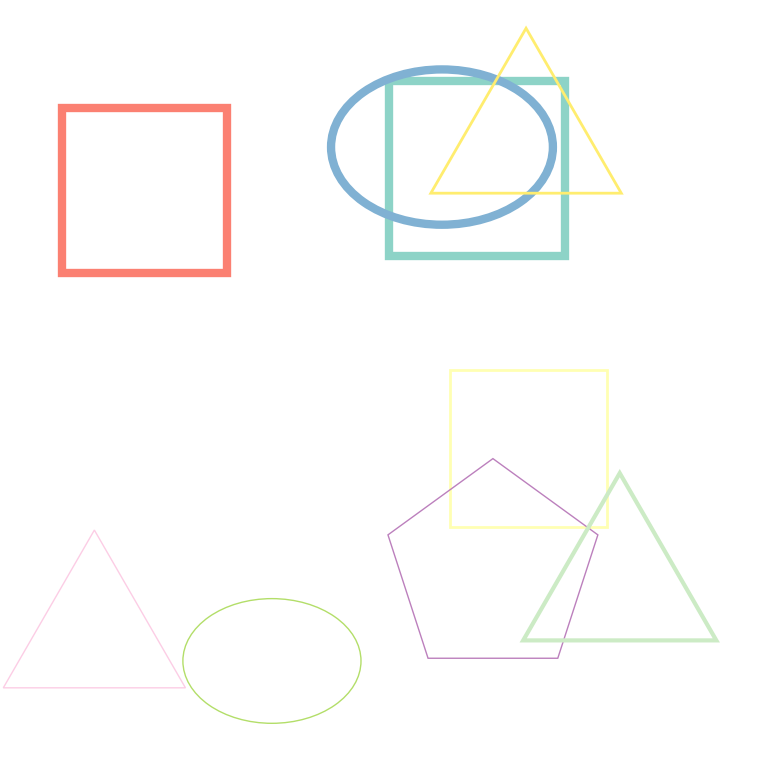[{"shape": "square", "thickness": 3, "radius": 0.57, "center": [0.62, 0.781]}, {"shape": "square", "thickness": 1, "radius": 0.51, "center": [0.687, 0.417]}, {"shape": "square", "thickness": 3, "radius": 0.54, "center": [0.188, 0.753]}, {"shape": "oval", "thickness": 3, "radius": 0.72, "center": [0.574, 0.809]}, {"shape": "oval", "thickness": 0.5, "radius": 0.58, "center": [0.353, 0.142]}, {"shape": "triangle", "thickness": 0.5, "radius": 0.68, "center": [0.123, 0.175]}, {"shape": "pentagon", "thickness": 0.5, "radius": 0.72, "center": [0.64, 0.261]}, {"shape": "triangle", "thickness": 1.5, "radius": 0.72, "center": [0.805, 0.241]}, {"shape": "triangle", "thickness": 1, "radius": 0.71, "center": [0.683, 0.821]}]